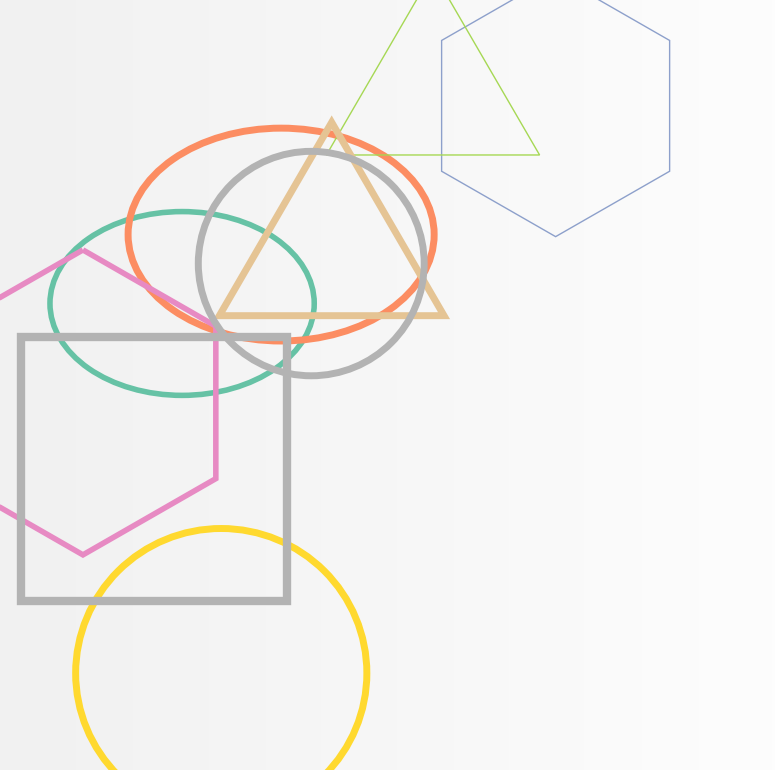[{"shape": "oval", "thickness": 2, "radius": 0.85, "center": [0.235, 0.606]}, {"shape": "oval", "thickness": 2.5, "radius": 0.99, "center": [0.363, 0.695]}, {"shape": "hexagon", "thickness": 0.5, "radius": 0.85, "center": [0.717, 0.863]}, {"shape": "hexagon", "thickness": 2, "radius": 0.99, "center": [0.107, 0.477]}, {"shape": "triangle", "thickness": 0.5, "radius": 0.79, "center": [0.559, 0.878]}, {"shape": "circle", "thickness": 2.5, "radius": 0.94, "center": [0.285, 0.126]}, {"shape": "triangle", "thickness": 2.5, "radius": 0.84, "center": [0.428, 0.674]}, {"shape": "square", "thickness": 3, "radius": 0.86, "center": [0.199, 0.391]}, {"shape": "circle", "thickness": 2.5, "radius": 0.73, "center": [0.402, 0.658]}]